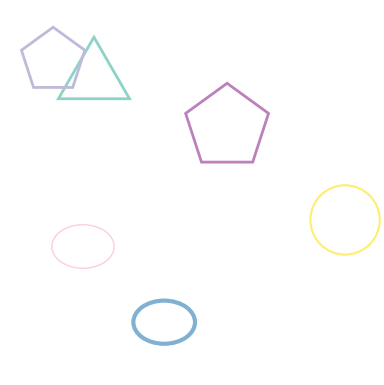[{"shape": "triangle", "thickness": 2, "radius": 0.53, "center": [0.244, 0.797]}, {"shape": "pentagon", "thickness": 2, "radius": 0.43, "center": [0.138, 0.843]}, {"shape": "oval", "thickness": 3, "radius": 0.4, "center": [0.426, 0.163]}, {"shape": "oval", "thickness": 1, "radius": 0.4, "center": [0.216, 0.36]}, {"shape": "pentagon", "thickness": 2, "radius": 0.57, "center": [0.59, 0.67]}, {"shape": "circle", "thickness": 1.5, "radius": 0.45, "center": [0.896, 0.429]}]